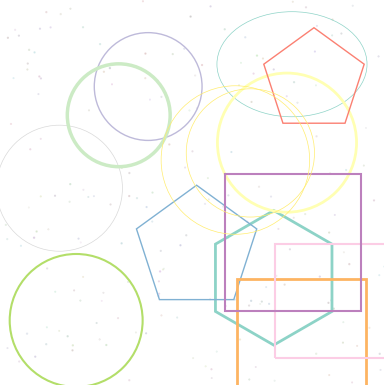[{"shape": "hexagon", "thickness": 2, "radius": 0.87, "center": [0.711, 0.278]}, {"shape": "oval", "thickness": 0.5, "radius": 0.97, "center": [0.758, 0.833]}, {"shape": "circle", "thickness": 2, "radius": 0.9, "center": [0.745, 0.63]}, {"shape": "circle", "thickness": 1, "radius": 0.7, "center": [0.385, 0.775]}, {"shape": "pentagon", "thickness": 1, "radius": 0.69, "center": [0.816, 0.791]}, {"shape": "pentagon", "thickness": 1, "radius": 0.82, "center": [0.511, 0.355]}, {"shape": "square", "thickness": 2, "radius": 0.84, "center": [0.783, 0.108]}, {"shape": "circle", "thickness": 1.5, "radius": 0.86, "center": [0.198, 0.168]}, {"shape": "square", "thickness": 1.5, "radius": 0.74, "center": [0.861, 0.219]}, {"shape": "circle", "thickness": 0.5, "radius": 0.82, "center": [0.154, 0.511]}, {"shape": "square", "thickness": 1.5, "radius": 0.89, "center": [0.762, 0.371]}, {"shape": "circle", "thickness": 2.5, "radius": 0.67, "center": [0.308, 0.701]}, {"shape": "circle", "thickness": 0.5, "radius": 0.96, "center": [0.611, 0.584]}, {"shape": "circle", "thickness": 0.5, "radius": 0.83, "center": [0.65, 0.603]}]